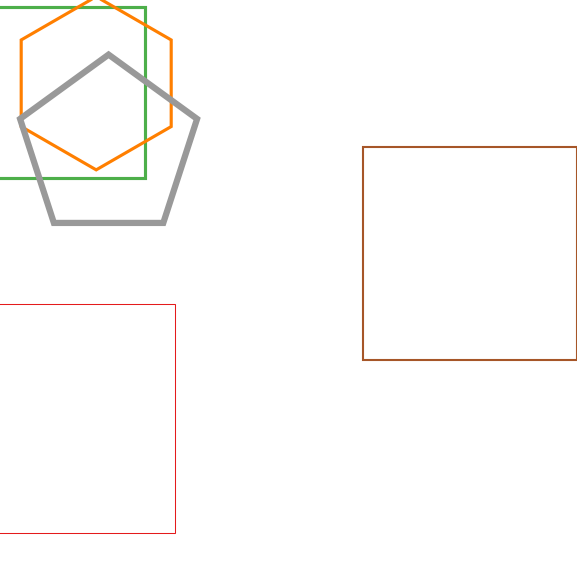[{"shape": "square", "thickness": 0.5, "radius": 0.99, "center": [0.104, 0.274]}, {"shape": "square", "thickness": 1.5, "radius": 0.74, "center": [0.103, 0.838]}, {"shape": "hexagon", "thickness": 1.5, "radius": 0.75, "center": [0.167, 0.855]}, {"shape": "square", "thickness": 1, "radius": 0.93, "center": [0.813, 0.56]}, {"shape": "pentagon", "thickness": 3, "radius": 0.81, "center": [0.188, 0.743]}]